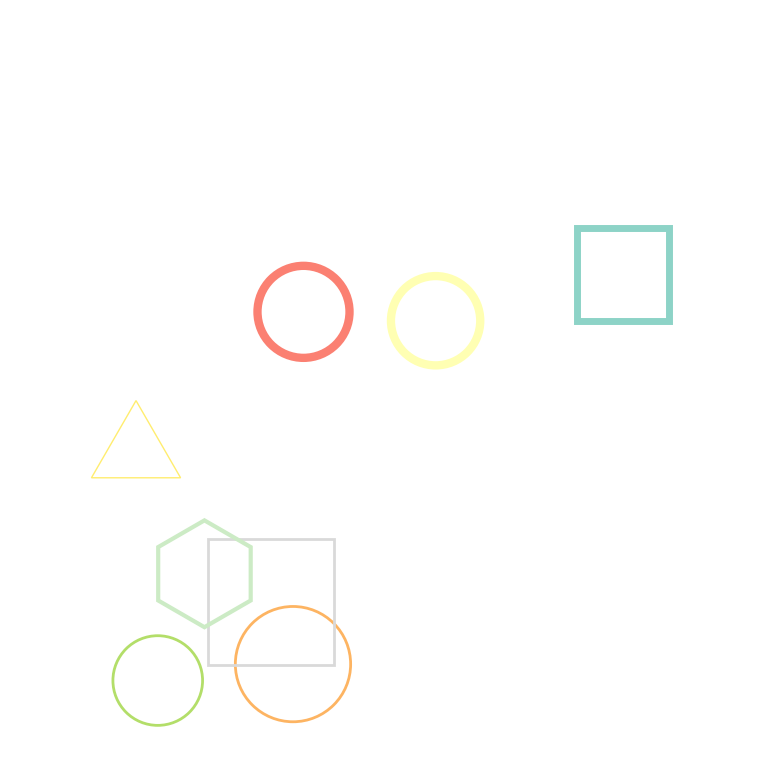[{"shape": "square", "thickness": 2.5, "radius": 0.3, "center": [0.809, 0.644]}, {"shape": "circle", "thickness": 3, "radius": 0.29, "center": [0.566, 0.583]}, {"shape": "circle", "thickness": 3, "radius": 0.3, "center": [0.394, 0.595]}, {"shape": "circle", "thickness": 1, "radius": 0.37, "center": [0.38, 0.138]}, {"shape": "circle", "thickness": 1, "radius": 0.29, "center": [0.205, 0.116]}, {"shape": "square", "thickness": 1, "radius": 0.41, "center": [0.352, 0.218]}, {"shape": "hexagon", "thickness": 1.5, "radius": 0.35, "center": [0.266, 0.255]}, {"shape": "triangle", "thickness": 0.5, "radius": 0.33, "center": [0.177, 0.413]}]